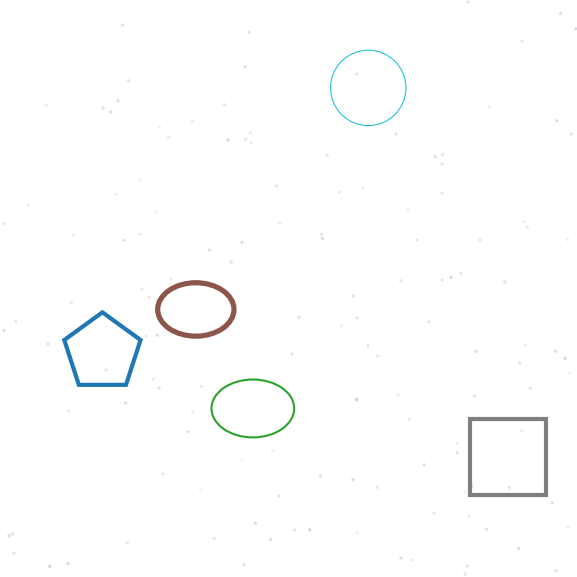[{"shape": "pentagon", "thickness": 2, "radius": 0.35, "center": [0.177, 0.389]}, {"shape": "oval", "thickness": 1, "radius": 0.36, "center": [0.438, 0.292]}, {"shape": "oval", "thickness": 2.5, "radius": 0.33, "center": [0.339, 0.463]}, {"shape": "square", "thickness": 2, "radius": 0.33, "center": [0.88, 0.208]}, {"shape": "circle", "thickness": 0.5, "radius": 0.33, "center": [0.638, 0.847]}]